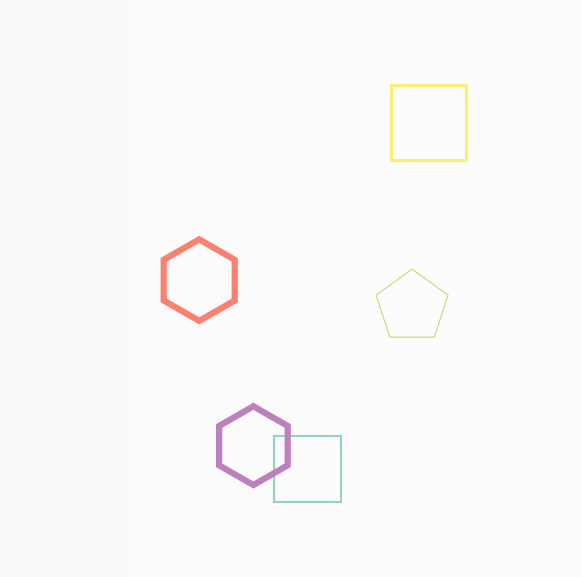[{"shape": "square", "thickness": 1, "radius": 0.29, "center": [0.529, 0.187]}, {"shape": "hexagon", "thickness": 3, "radius": 0.35, "center": [0.343, 0.514]}, {"shape": "pentagon", "thickness": 0.5, "radius": 0.33, "center": [0.709, 0.468]}, {"shape": "hexagon", "thickness": 3, "radius": 0.34, "center": [0.436, 0.227]}, {"shape": "square", "thickness": 1.5, "radius": 0.32, "center": [0.737, 0.787]}]